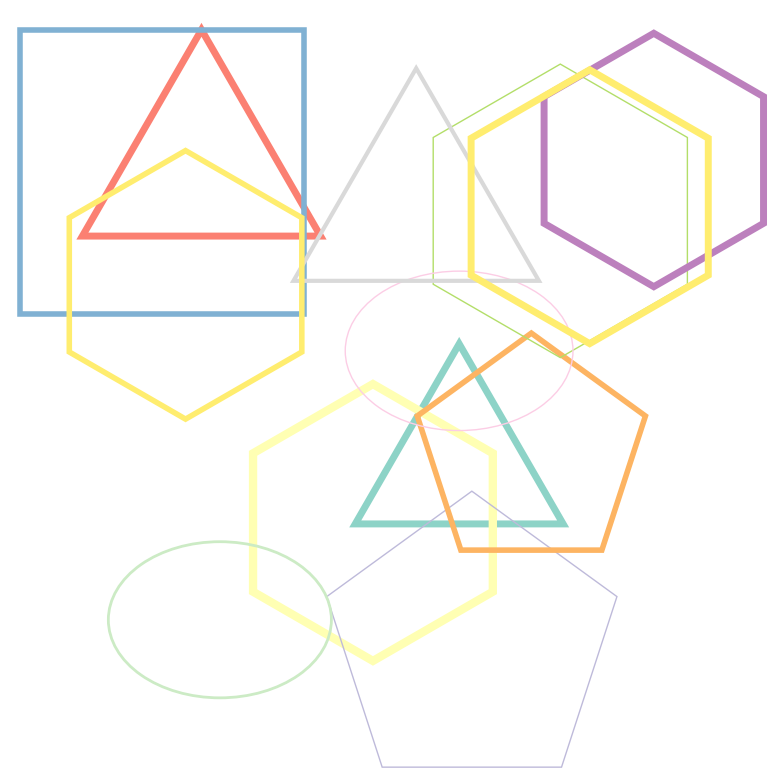[{"shape": "triangle", "thickness": 2.5, "radius": 0.78, "center": [0.596, 0.398]}, {"shape": "hexagon", "thickness": 3, "radius": 0.9, "center": [0.484, 0.321]}, {"shape": "pentagon", "thickness": 0.5, "radius": 0.99, "center": [0.613, 0.164]}, {"shape": "triangle", "thickness": 2.5, "radius": 0.89, "center": [0.262, 0.783]}, {"shape": "square", "thickness": 2, "radius": 0.92, "center": [0.211, 0.777]}, {"shape": "pentagon", "thickness": 2, "radius": 0.78, "center": [0.69, 0.412]}, {"shape": "hexagon", "thickness": 0.5, "radius": 0.95, "center": [0.728, 0.726]}, {"shape": "oval", "thickness": 0.5, "radius": 0.74, "center": [0.596, 0.544]}, {"shape": "triangle", "thickness": 1.5, "radius": 0.92, "center": [0.541, 0.727]}, {"shape": "hexagon", "thickness": 2.5, "radius": 0.82, "center": [0.849, 0.792]}, {"shape": "oval", "thickness": 1, "radius": 0.72, "center": [0.286, 0.195]}, {"shape": "hexagon", "thickness": 2, "radius": 0.87, "center": [0.241, 0.63]}, {"shape": "hexagon", "thickness": 2.5, "radius": 0.89, "center": [0.766, 0.732]}]